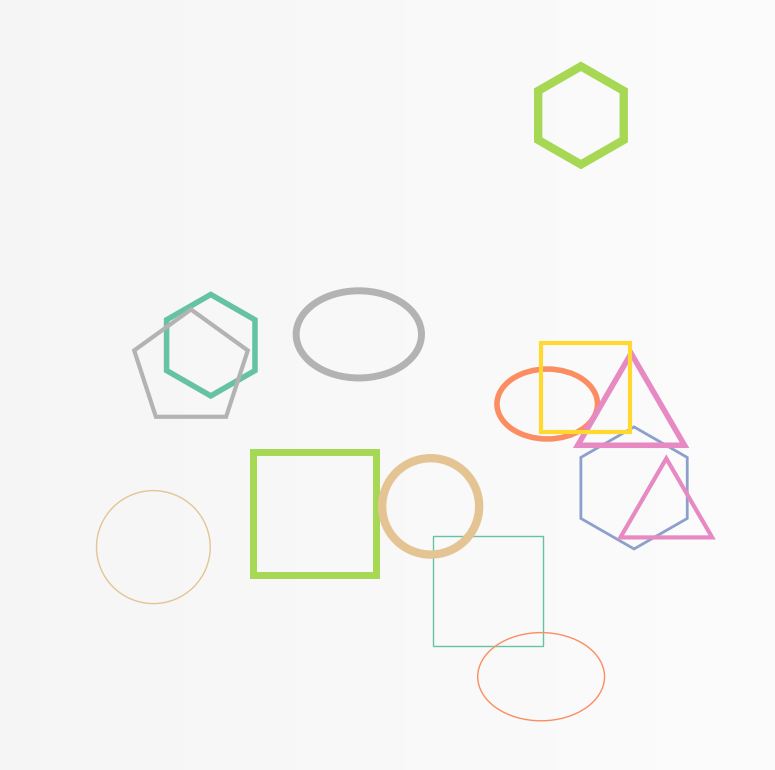[{"shape": "hexagon", "thickness": 2, "radius": 0.33, "center": [0.272, 0.552]}, {"shape": "square", "thickness": 0.5, "radius": 0.36, "center": [0.63, 0.233]}, {"shape": "oval", "thickness": 0.5, "radius": 0.41, "center": [0.698, 0.121]}, {"shape": "oval", "thickness": 2, "radius": 0.32, "center": [0.706, 0.475]}, {"shape": "hexagon", "thickness": 1, "radius": 0.4, "center": [0.818, 0.366]}, {"shape": "triangle", "thickness": 1.5, "radius": 0.34, "center": [0.86, 0.336]}, {"shape": "triangle", "thickness": 2, "radius": 0.4, "center": [0.814, 0.461]}, {"shape": "square", "thickness": 2.5, "radius": 0.4, "center": [0.406, 0.333]}, {"shape": "hexagon", "thickness": 3, "radius": 0.32, "center": [0.75, 0.85]}, {"shape": "square", "thickness": 1.5, "radius": 0.29, "center": [0.755, 0.497]}, {"shape": "circle", "thickness": 3, "radius": 0.31, "center": [0.556, 0.342]}, {"shape": "circle", "thickness": 0.5, "radius": 0.37, "center": [0.198, 0.289]}, {"shape": "oval", "thickness": 2.5, "radius": 0.4, "center": [0.463, 0.566]}, {"shape": "pentagon", "thickness": 1.5, "radius": 0.39, "center": [0.246, 0.521]}]